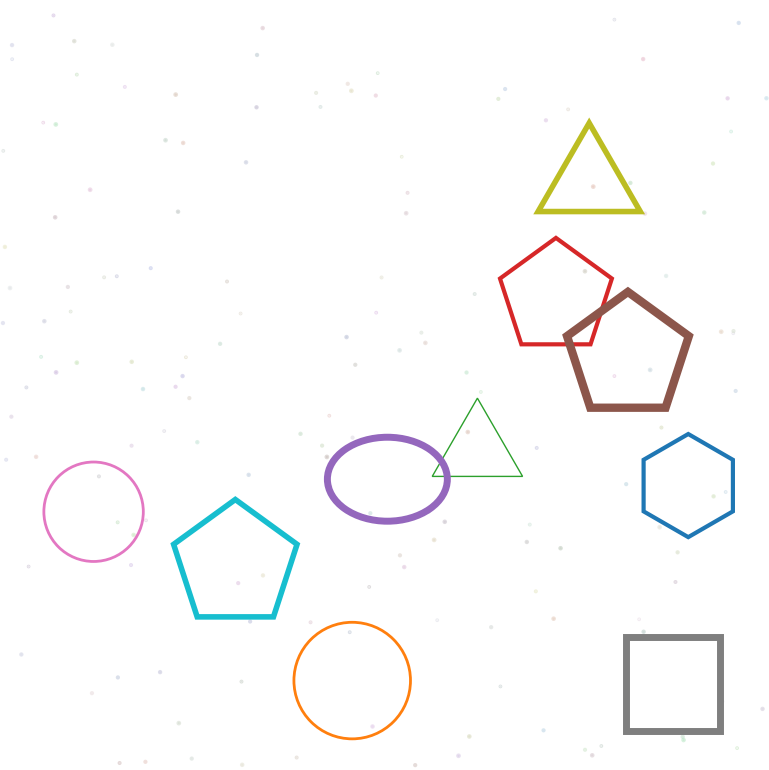[{"shape": "hexagon", "thickness": 1.5, "radius": 0.33, "center": [0.894, 0.369]}, {"shape": "circle", "thickness": 1, "radius": 0.38, "center": [0.457, 0.116]}, {"shape": "triangle", "thickness": 0.5, "radius": 0.34, "center": [0.62, 0.415]}, {"shape": "pentagon", "thickness": 1.5, "radius": 0.38, "center": [0.722, 0.615]}, {"shape": "oval", "thickness": 2.5, "radius": 0.39, "center": [0.503, 0.378]}, {"shape": "pentagon", "thickness": 3, "radius": 0.42, "center": [0.815, 0.538]}, {"shape": "circle", "thickness": 1, "radius": 0.32, "center": [0.122, 0.335]}, {"shape": "square", "thickness": 2.5, "radius": 0.3, "center": [0.874, 0.112]}, {"shape": "triangle", "thickness": 2, "radius": 0.38, "center": [0.765, 0.764]}, {"shape": "pentagon", "thickness": 2, "radius": 0.42, "center": [0.306, 0.267]}]